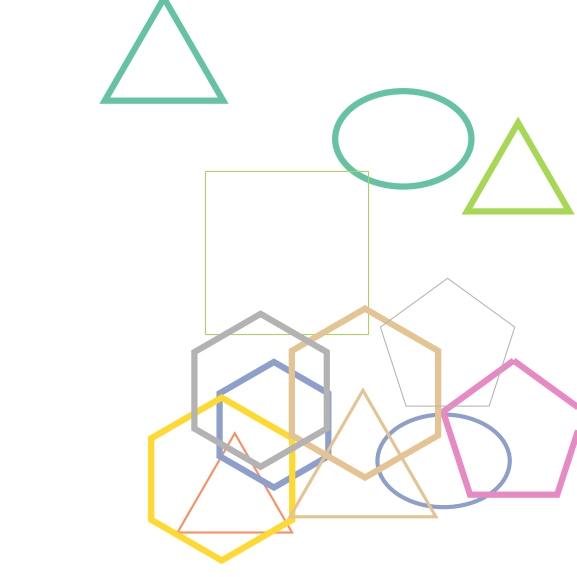[{"shape": "triangle", "thickness": 3, "radius": 0.59, "center": [0.284, 0.884]}, {"shape": "oval", "thickness": 3, "radius": 0.59, "center": [0.698, 0.759]}, {"shape": "triangle", "thickness": 1, "radius": 0.57, "center": [0.407, 0.134]}, {"shape": "oval", "thickness": 2, "radius": 0.57, "center": [0.768, 0.201]}, {"shape": "hexagon", "thickness": 3, "radius": 0.54, "center": [0.474, 0.264]}, {"shape": "pentagon", "thickness": 3, "radius": 0.64, "center": [0.889, 0.246]}, {"shape": "triangle", "thickness": 3, "radius": 0.51, "center": [0.897, 0.684]}, {"shape": "square", "thickness": 0.5, "radius": 0.7, "center": [0.496, 0.562]}, {"shape": "hexagon", "thickness": 3, "radius": 0.71, "center": [0.384, 0.17]}, {"shape": "hexagon", "thickness": 3, "radius": 0.73, "center": [0.632, 0.318]}, {"shape": "triangle", "thickness": 1.5, "radius": 0.73, "center": [0.628, 0.177]}, {"shape": "pentagon", "thickness": 0.5, "radius": 0.61, "center": [0.775, 0.395]}, {"shape": "hexagon", "thickness": 3, "radius": 0.66, "center": [0.451, 0.323]}]